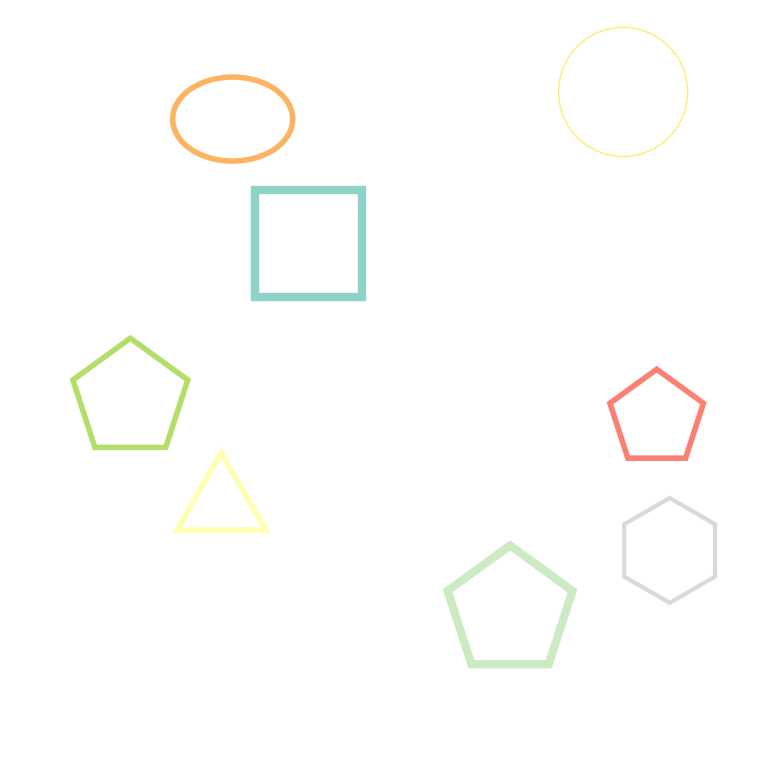[{"shape": "square", "thickness": 3, "radius": 0.35, "center": [0.401, 0.684]}, {"shape": "triangle", "thickness": 2, "radius": 0.33, "center": [0.287, 0.345]}, {"shape": "pentagon", "thickness": 2, "radius": 0.32, "center": [0.853, 0.457]}, {"shape": "oval", "thickness": 2, "radius": 0.39, "center": [0.302, 0.845]}, {"shape": "pentagon", "thickness": 2, "radius": 0.39, "center": [0.169, 0.482]}, {"shape": "hexagon", "thickness": 1.5, "radius": 0.34, "center": [0.87, 0.285]}, {"shape": "pentagon", "thickness": 3, "radius": 0.43, "center": [0.662, 0.206]}, {"shape": "circle", "thickness": 0.5, "radius": 0.42, "center": [0.809, 0.881]}]